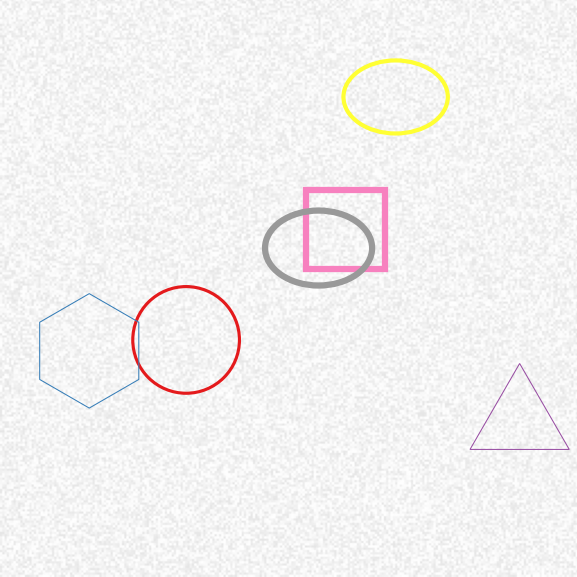[{"shape": "circle", "thickness": 1.5, "radius": 0.46, "center": [0.322, 0.411]}, {"shape": "hexagon", "thickness": 0.5, "radius": 0.5, "center": [0.155, 0.392]}, {"shape": "triangle", "thickness": 0.5, "radius": 0.5, "center": [0.9, 0.271]}, {"shape": "oval", "thickness": 2, "radius": 0.45, "center": [0.685, 0.831]}, {"shape": "square", "thickness": 3, "radius": 0.35, "center": [0.598, 0.602]}, {"shape": "oval", "thickness": 3, "radius": 0.46, "center": [0.552, 0.57]}]